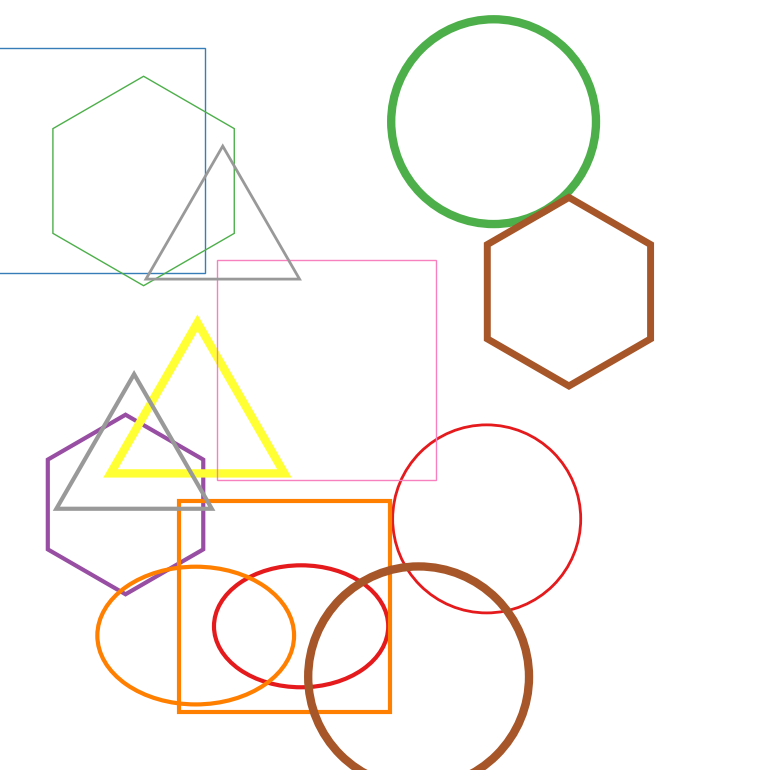[{"shape": "oval", "thickness": 1.5, "radius": 0.57, "center": [0.391, 0.187]}, {"shape": "circle", "thickness": 1, "radius": 0.61, "center": [0.632, 0.326]}, {"shape": "square", "thickness": 0.5, "radius": 0.73, "center": [0.12, 0.792]}, {"shape": "circle", "thickness": 3, "radius": 0.66, "center": [0.641, 0.842]}, {"shape": "hexagon", "thickness": 0.5, "radius": 0.68, "center": [0.186, 0.765]}, {"shape": "hexagon", "thickness": 1.5, "radius": 0.58, "center": [0.163, 0.345]}, {"shape": "square", "thickness": 1.5, "radius": 0.69, "center": [0.37, 0.212]}, {"shape": "oval", "thickness": 1.5, "radius": 0.64, "center": [0.254, 0.175]}, {"shape": "triangle", "thickness": 3, "radius": 0.65, "center": [0.256, 0.45]}, {"shape": "circle", "thickness": 3, "radius": 0.72, "center": [0.544, 0.121]}, {"shape": "hexagon", "thickness": 2.5, "radius": 0.61, "center": [0.739, 0.621]}, {"shape": "square", "thickness": 0.5, "radius": 0.71, "center": [0.424, 0.519]}, {"shape": "triangle", "thickness": 1, "radius": 0.58, "center": [0.289, 0.695]}, {"shape": "triangle", "thickness": 1.5, "radius": 0.58, "center": [0.174, 0.398]}]